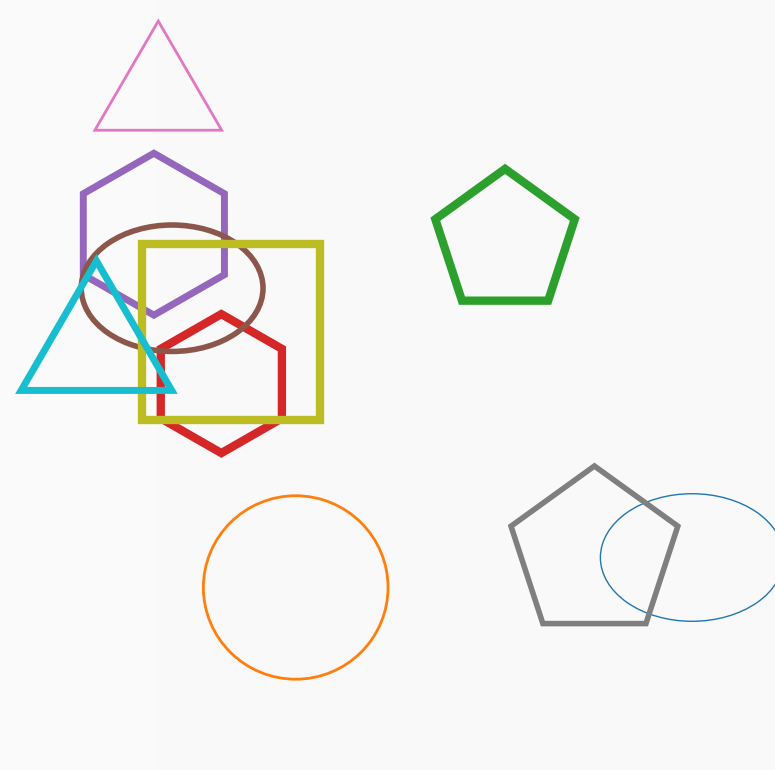[{"shape": "oval", "thickness": 0.5, "radius": 0.59, "center": [0.893, 0.276]}, {"shape": "circle", "thickness": 1, "radius": 0.6, "center": [0.382, 0.237]}, {"shape": "pentagon", "thickness": 3, "radius": 0.47, "center": [0.652, 0.686]}, {"shape": "hexagon", "thickness": 3, "radius": 0.45, "center": [0.286, 0.502]}, {"shape": "hexagon", "thickness": 2.5, "radius": 0.53, "center": [0.199, 0.696]}, {"shape": "oval", "thickness": 2, "radius": 0.59, "center": [0.222, 0.626]}, {"shape": "triangle", "thickness": 1, "radius": 0.47, "center": [0.204, 0.878]}, {"shape": "pentagon", "thickness": 2, "radius": 0.57, "center": [0.767, 0.282]}, {"shape": "square", "thickness": 3, "radius": 0.57, "center": [0.299, 0.569]}, {"shape": "triangle", "thickness": 2.5, "radius": 0.56, "center": [0.124, 0.549]}]